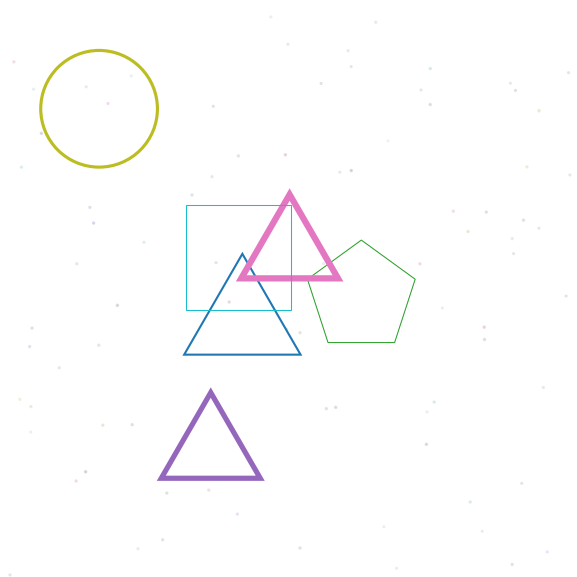[{"shape": "triangle", "thickness": 1, "radius": 0.58, "center": [0.42, 0.443]}, {"shape": "pentagon", "thickness": 0.5, "radius": 0.49, "center": [0.626, 0.485]}, {"shape": "triangle", "thickness": 2.5, "radius": 0.49, "center": [0.365, 0.22]}, {"shape": "triangle", "thickness": 3, "radius": 0.48, "center": [0.502, 0.565]}, {"shape": "circle", "thickness": 1.5, "radius": 0.51, "center": [0.172, 0.811]}, {"shape": "square", "thickness": 0.5, "radius": 0.45, "center": [0.413, 0.554]}]